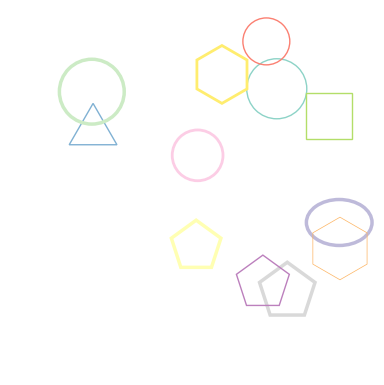[{"shape": "circle", "thickness": 1, "radius": 0.39, "center": [0.719, 0.769]}, {"shape": "pentagon", "thickness": 2.5, "radius": 0.34, "center": [0.509, 0.36]}, {"shape": "oval", "thickness": 2.5, "radius": 0.43, "center": [0.881, 0.422]}, {"shape": "circle", "thickness": 1, "radius": 0.3, "center": [0.692, 0.892]}, {"shape": "triangle", "thickness": 1, "radius": 0.36, "center": [0.242, 0.66]}, {"shape": "hexagon", "thickness": 0.5, "radius": 0.41, "center": [0.883, 0.355]}, {"shape": "square", "thickness": 1, "radius": 0.3, "center": [0.855, 0.699]}, {"shape": "circle", "thickness": 2, "radius": 0.33, "center": [0.513, 0.596]}, {"shape": "pentagon", "thickness": 2.5, "radius": 0.38, "center": [0.746, 0.243]}, {"shape": "pentagon", "thickness": 1, "radius": 0.36, "center": [0.683, 0.265]}, {"shape": "circle", "thickness": 2.5, "radius": 0.42, "center": [0.238, 0.762]}, {"shape": "hexagon", "thickness": 2, "radius": 0.38, "center": [0.577, 0.807]}]